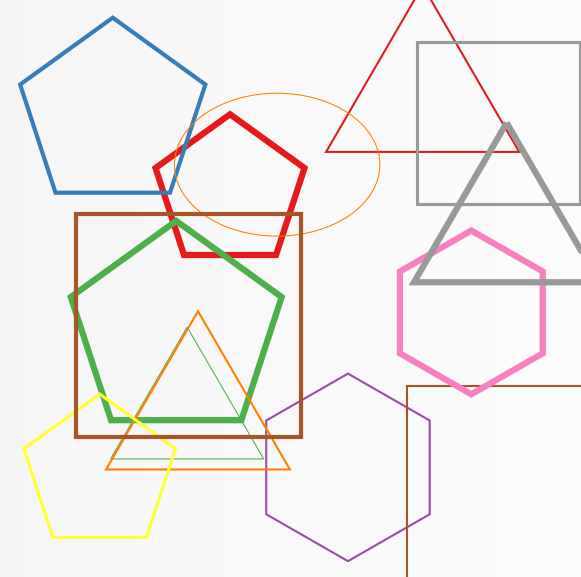[{"shape": "triangle", "thickness": 1, "radius": 0.96, "center": [0.727, 0.832]}, {"shape": "pentagon", "thickness": 3, "radius": 0.67, "center": [0.396, 0.667]}, {"shape": "pentagon", "thickness": 2, "radius": 0.84, "center": [0.194, 0.801]}, {"shape": "pentagon", "thickness": 3, "radius": 0.95, "center": [0.303, 0.426]}, {"shape": "triangle", "thickness": 0.5, "radius": 0.76, "center": [0.322, 0.281]}, {"shape": "hexagon", "thickness": 1, "radius": 0.81, "center": [0.599, 0.19]}, {"shape": "triangle", "thickness": 1, "radius": 0.91, "center": [0.341, 0.278]}, {"shape": "oval", "thickness": 0.5, "radius": 0.88, "center": [0.477, 0.714]}, {"shape": "pentagon", "thickness": 1.5, "radius": 0.69, "center": [0.172, 0.18]}, {"shape": "square", "thickness": 1, "radius": 0.89, "center": [0.879, 0.153]}, {"shape": "square", "thickness": 2, "radius": 0.97, "center": [0.324, 0.435]}, {"shape": "hexagon", "thickness": 3, "radius": 0.71, "center": [0.811, 0.458]}, {"shape": "triangle", "thickness": 3, "radius": 0.92, "center": [0.872, 0.602]}, {"shape": "square", "thickness": 1.5, "radius": 0.7, "center": [0.858, 0.787]}]